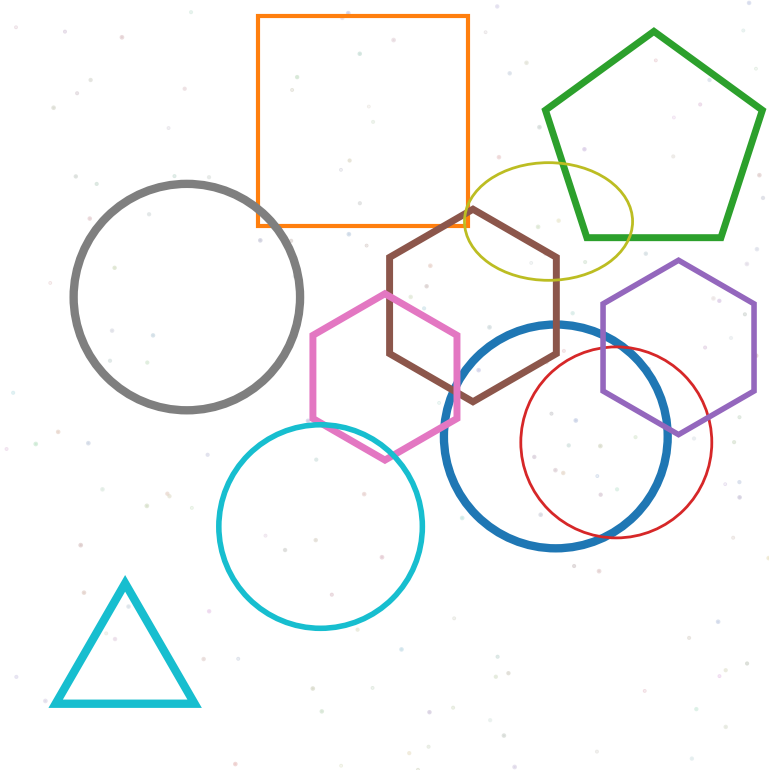[{"shape": "circle", "thickness": 3, "radius": 0.73, "center": [0.722, 0.433]}, {"shape": "square", "thickness": 1.5, "radius": 0.68, "center": [0.471, 0.843]}, {"shape": "pentagon", "thickness": 2.5, "radius": 0.74, "center": [0.849, 0.811]}, {"shape": "circle", "thickness": 1, "radius": 0.62, "center": [0.8, 0.425]}, {"shape": "hexagon", "thickness": 2, "radius": 0.57, "center": [0.881, 0.549]}, {"shape": "hexagon", "thickness": 2.5, "radius": 0.63, "center": [0.614, 0.603]}, {"shape": "hexagon", "thickness": 2.5, "radius": 0.54, "center": [0.5, 0.51]}, {"shape": "circle", "thickness": 3, "radius": 0.74, "center": [0.243, 0.614]}, {"shape": "oval", "thickness": 1, "radius": 0.55, "center": [0.712, 0.712]}, {"shape": "circle", "thickness": 2, "radius": 0.66, "center": [0.416, 0.316]}, {"shape": "triangle", "thickness": 3, "radius": 0.52, "center": [0.163, 0.138]}]